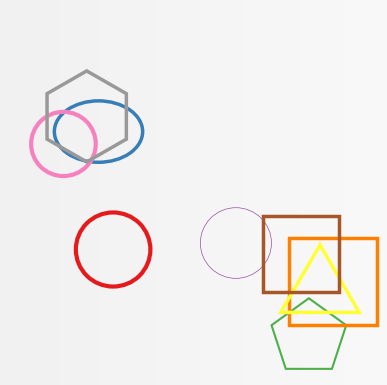[{"shape": "circle", "thickness": 3, "radius": 0.48, "center": [0.292, 0.352]}, {"shape": "oval", "thickness": 2.5, "radius": 0.57, "center": [0.254, 0.658]}, {"shape": "pentagon", "thickness": 1.5, "radius": 0.51, "center": [0.797, 0.124]}, {"shape": "circle", "thickness": 0.5, "radius": 0.46, "center": [0.609, 0.369]}, {"shape": "square", "thickness": 2.5, "radius": 0.57, "center": [0.859, 0.269]}, {"shape": "triangle", "thickness": 2.5, "radius": 0.58, "center": [0.826, 0.247]}, {"shape": "square", "thickness": 2.5, "radius": 0.49, "center": [0.777, 0.341]}, {"shape": "circle", "thickness": 3, "radius": 0.42, "center": [0.164, 0.626]}, {"shape": "hexagon", "thickness": 2.5, "radius": 0.59, "center": [0.224, 0.698]}]